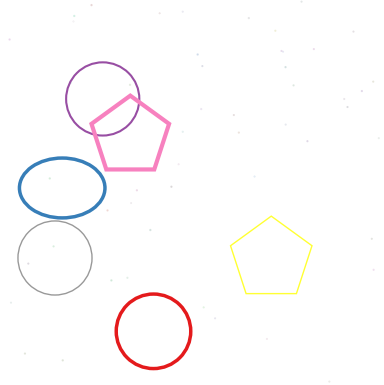[{"shape": "circle", "thickness": 2.5, "radius": 0.48, "center": [0.399, 0.139]}, {"shape": "oval", "thickness": 2.5, "radius": 0.56, "center": [0.162, 0.512]}, {"shape": "circle", "thickness": 1.5, "radius": 0.48, "center": [0.267, 0.743]}, {"shape": "pentagon", "thickness": 1, "radius": 0.56, "center": [0.705, 0.327]}, {"shape": "pentagon", "thickness": 3, "radius": 0.53, "center": [0.338, 0.646]}, {"shape": "circle", "thickness": 1, "radius": 0.48, "center": [0.143, 0.33]}]